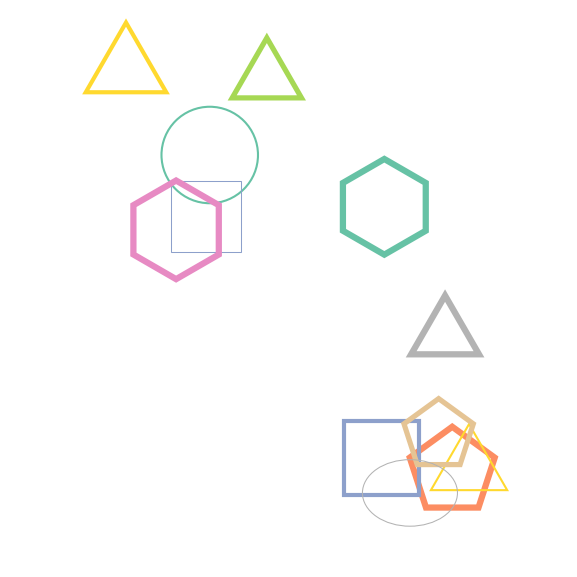[{"shape": "hexagon", "thickness": 3, "radius": 0.41, "center": [0.666, 0.641]}, {"shape": "circle", "thickness": 1, "radius": 0.42, "center": [0.363, 0.731]}, {"shape": "pentagon", "thickness": 3, "radius": 0.39, "center": [0.783, 0.183]}, {"shape": "square", "thickness": 0.5, "radius": 0.3, "center": [0.357, 0.624]}, {"shape": "square", "thickness": 2, "radius": 0.32, "center": [0.661, 0.206]}, {"shape": "hexagon", "thickness": 3, "radius": 0.43, "center": [0.305, 0.601]}, {"shape": "triangle", "thickness": 2.5, "radius": 0.35, "center": [0.462, 0.864]}, {"shape": "triangle", "thickness": 2, "radius": 0.4, "center": [0.218, 0.88]}, {"shape": "triangle", "thickness": 1, "radius": 0.38, "center": [0.812, 0.189]}, {"shape": "pentagon", "thickness": 2.5, "radius": 0.32, "center": [0.76, 0.246]}, {"shape": "triangle", "thickness": 3, "radius": 0.34, "center": [0.771, 0.42]}, {"shape": "oval", "thickness": 0.5, "radius": 0.41, "center": [0.71, 0.146]}]